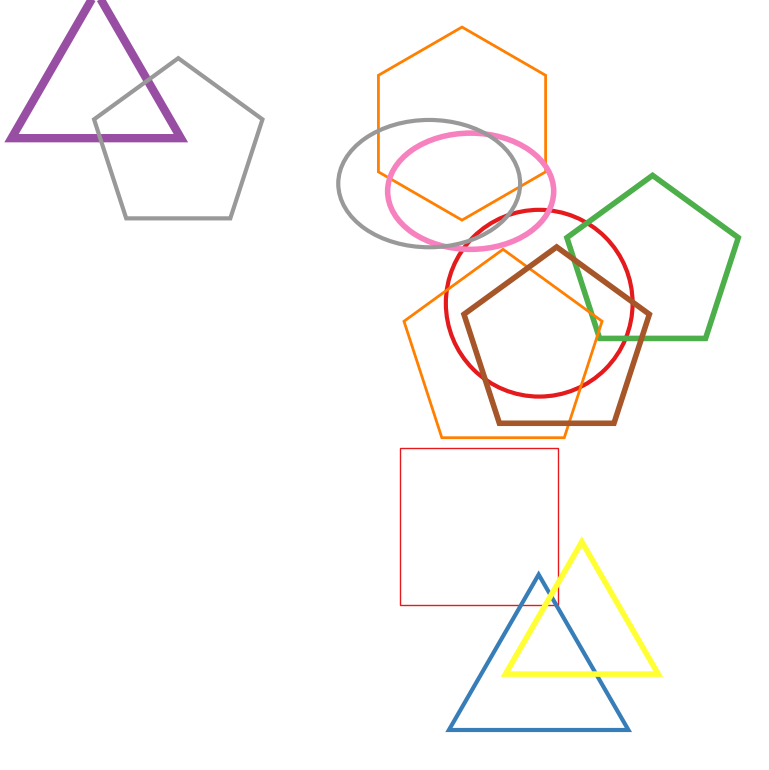[{"shape": "circle", "thickness": 1.5, "radius": 0.61, "center": [0.7, 0.606]}, {"shape": "square", "thickness": 0.5, "radius": 0.51, "center": [0.622, 0.316]}, {"shape": "triangle", "thickness": 1.5, "radius": 0.67, "center": [0.7, 0.119]}, {"shape": "pentagon", "thickness": 2, "radius": 0.59, "center": [0.848, 0.655]}, {"shape": "triangle", "thickness": 3, "radius": 0.63, "center": [0.125, 0.884]}, {"shape": "hexagon", "thickness": 1, "radius": 0.63, "center": [0.6, 0.839]}, {"shape": "pentagon", "thickness": 1, "radius": 0.68, "center": [0.653, 0.541]}, {"shape": "triangle", "thickness": 2, "radius": 0.57, "center": [0.756, 0.182]}, {"shape": "pentagon", "thickness": 2, "radius": 0.63, "center": [0.723, 0.553]}, {"shape": "oval", "thickness": 2, "radius": 0.54, "center": [0.611, 0.752]}, {"shape": "pentagon", "thickness": 1.5, "radius": 0.57, "center": [0.232, 0.809]}, {"shape": "oval", "thickness": 1.5, "radius": 0.59, "center": [0.557, 0.762]}]